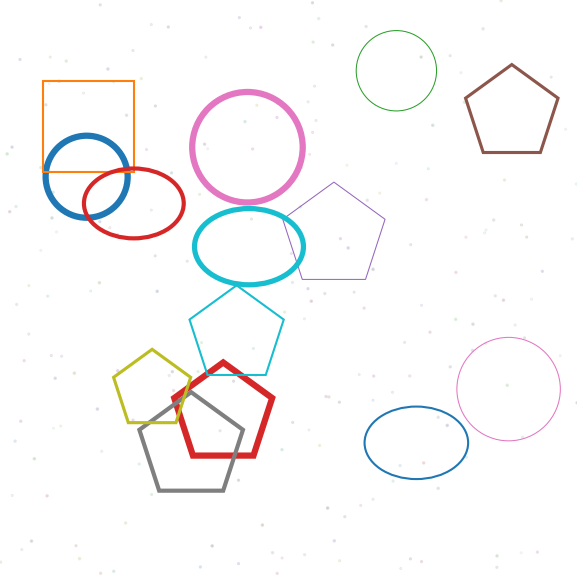[{"shape": "oval", "thickness": 1, "radius": 0.45, "center": [0.721, 0.232]}, {"shape": "circle", "thickness": 3, "radius": 0.36, "center": [0.15, 0.693]}, {"shape": "square", "thickness": 1, "radius": 0.39, "center": [0.153, 0.78]}, {"shape": "circle", "thickness": 0.5, "radius": 0.35, "center": [0.686, 0.877]}, {"shape": "oval", "thickness": 2, "radius": 0.43, "center": [0.232, 0.647]}, {"shape": "pentagon", "thickness": 3, "radius": 0.45, "center": [0.387, 0.282]}, {"shape": "pentagon", "thickness": 0.5, "radius": 0.47, "center": [0.578, 0.591]}, {"shape": "pentagon", "thickness": 1.5, "radius": 0.42, "center": [0.886, 0.803]}, {"shape": "circle", "thickness": 3, "radius": 0.48, "center": [0.429, 0.744]}, {"shape": "circle", "thickness": 0.5, "radius": 0.45, "center": [0.881, 0.325]}, {"shape": "pentagon", "thickness": 2, "radius": 0.47, "center": [0.331, 0.226]}, {"shape": "pentagon", "thickness": 1.5, "radius": 0.35, "center": [0.263, 0.324]}, {"shape": "oval", "thickness": 2.5, "radius": 0.47, "center": [0.431, 0.572]}, {"shape": "pentagon", "thickness": 1, "radius": 0.43, "center": [0.41, 0.419]}]